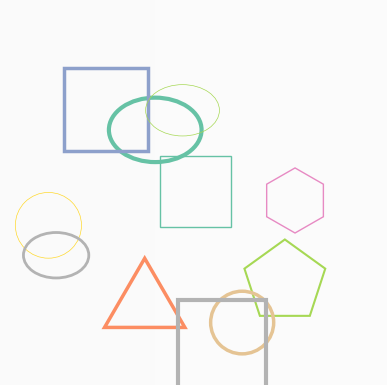[{"shape": "square", "thickness": 1, "radius": 0.46, "center": [0.505, 0.504]}, {"shape": "oval", "thickness": 3, "radius": 0.6, "center": [0.401, 0.663]}, {"shape": "triangle", "thickness": 2.5, "radius": 0.6, "center": [0.373, 0.209]}, {"shape": "square", "thickness": 2.5, "radius": 0.54, "center": [0.274, 0.716]}, {"shape": "hexagon", "thickness": 1, "radius": 0.42, "center": [0.761, 0.479]}, {"shape": "pentagon", "thickness": 1.5, "radius": 0.55, "center": [0.735, 0.268]}, {"shape": "oval", "thickness": 0.5, "radius": 0.48, "center": [0.471, 0.714]}, {"shape": "circle", "thickness": 0.5, "radius": 0.43, "center": [0.125, 0.415]}, {"shape": "circle", "thickness": 2.5, "radius": 0.41, "center": [0.625, 0.162]}, {"shape": "oval", "thickness": 2, "radius": 0.42, "center": [0.145, 0.337]}, {"shape": "square", "thickness": 3, "radius": 0.57, "center": [0.573, 0.107]}]